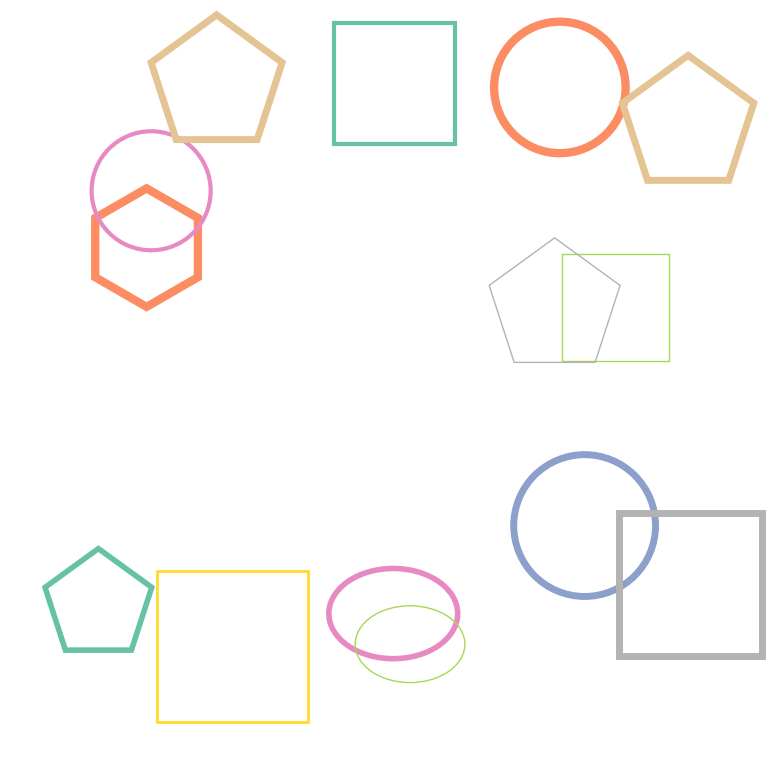[{"shape": "pentagon", "thickness": 2, "radius": 0.36, "center": [0.128, 0.215]}, {"shape": "square", "thickness": 1.5, "radius": 0.39, "center": [0.513, 0.892]}, {"shape": "circle", "thickness": 3, "radius": 0.43, "center": [0.727, 0.886]}, {"shape": "hexagon", "thickness": 3, "radius": 0.38, "center": [0.19, 0.678]}, {"shape": "circle", "thickness": 2.5, "radius": 0.46, "center": [0.759, 0.317]}, {"shape": "circle", "thickness": 1.5, "radius": 0.39, "center": [0.196, 0.752]}, {"shape": "oval", "thickness": 2, "radius": 0.42, "center": [0.511, 0.203]}, {"shape": "oval", "thickness": 0.5, "radius": 0.36, "center": [0.533, 0.163]}, {"shape": "square", "thickness": 0.5, "radius": 0.35, "center": [0.8, 0.601]}, {"shape": "square", "thickness": 1, "radius": 0.49, "center": [0.302, 0.16]}, {"shape": "pentagon", "thickness": 2.5, "radius": 0.45, "center": [0.894, 0.838]}, {"shape": "pentagon", "thickness": 2.5, "radius": 0.45, "center": [0.281, 0.891]}, {"shape": "square", "thickness": 2.5, "radius": 0.47, "center": [0.897, 0.241]}, {"shape": "pentagon", "thickness": 0.5, "radius": 0.45, "center": [0.72, 0.602]}]